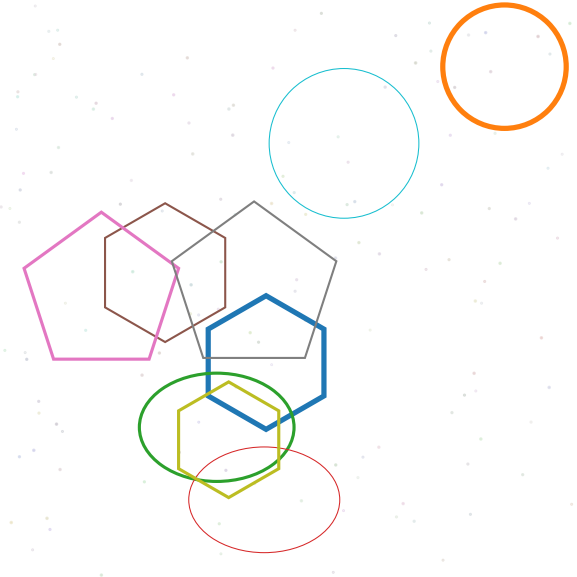[{"shape": "hexagon", "thickness": 2.5, "radius": 0.58, "center": [0.461, 0.371]}, {"shape": "circle", "thickness": 2.5, "radius": 0.53, "center": [0.874, 0.884]}, {"shape": "oval", "thickness": 1.5, "radius": 0.67, "center": [0.375, 0.259]}, {"shape": "oval", "thickness": 0.5, "radius": 0.65, "center": [0.458, 0.134]}, {"shape": "hexagon", "thickness": 1, "radius": 0.6, "center": [0.286, 0.527]}, {"shape": "pentagon", "thickness": 1.5, "radius": 0.7, "center": [0.175, 0.491]}, {"shape": "pentagon", "thickness": 1, "radius": 0.75, "center": [0.44, 0.501]}, {"shape": "hexagon", "thickness": 1.5, "radius": 0.5, "center": [0.396, 0.238]}, {"shape": "circle", "thickness": 0.5, "radius": 0.65, "center": [0.596, 0.751]}]